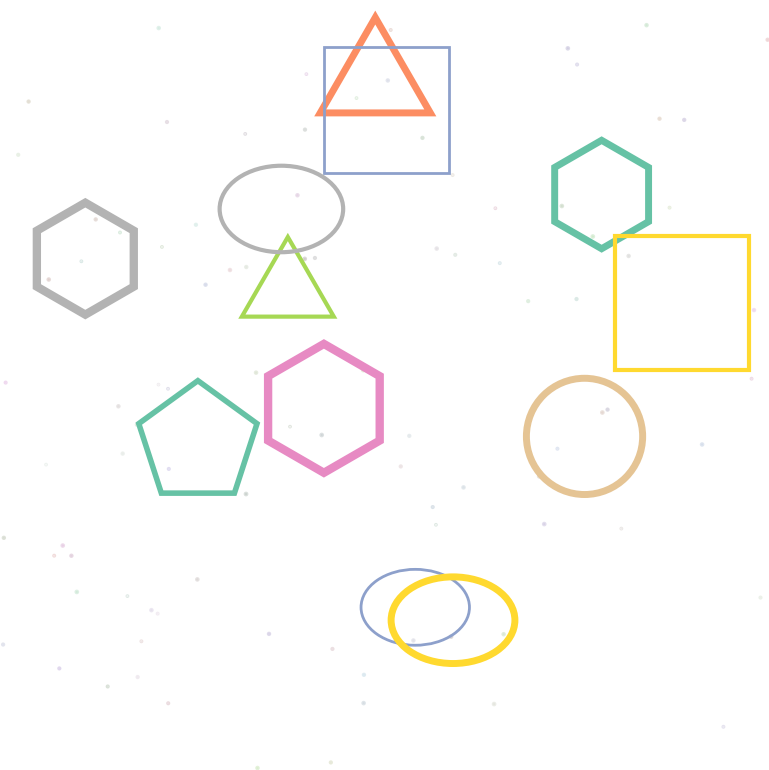[{"shape": "hexagon", "thickness": 2.5, "radius": 0.35, "center": [0.781, 0.747]}, {"shape": "pentagon", "thickness": 2, "radius": 0.4, "center": [0.257, 0.425]}, {"shape": "triangle", "thickness": 2.5, "radius": 0.41, "center": [0.487, 0.895]}, {"shape": "square", "thickness": 1, "radius": 0.41, "center": [0.502, 0.857]}, {"shape": "oval", "thickness": 1, "radius": 0.35, "center": [0.539, 0.211]}, {"shape": "hexagon", "thickness": 3, "radius": 0.42, "center": [0.421, 0.47]}, {"shape": "triangle", "thickness": 1.5, "radius": 0.34, "center": [0.374, 0.623]}, {"shape": "square", "thickness": 1.5, "radius": 0.43, "center": [0.886, 0.606]}, {"shape": "oval", "thickness": 2.5, "radius": 0.4, "center": [0.588, 0.195]}, {"shape": "circle", "thickness": 2.5, "radius": 0.38, "center": [0.759, 0.433]}, {"shape": "hexagon", "thickness": 3, "radius": 0.36, "center": [0.111, 0.664]}, {"shape": "oval", "thickness": 1.5, "radius": 0.4, "center": [0.365, 0.729]}]